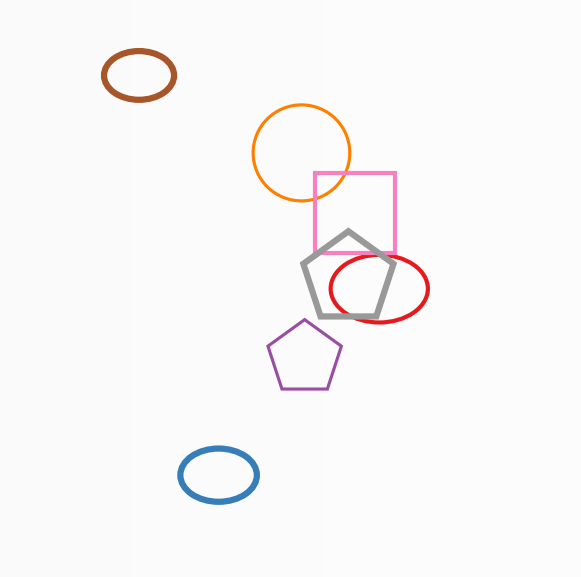[{"shape": "oval", "thickness": 2, "radius": 0.42, "center": [0.653, 0.499]}, {"shape": "oval", "thickness": 3, "radius": 0.33, "center": [0.376, 0.176]}, {"shape": "pentagon", "thickness": 1.5, "radius": 0.33, "center": [0.524, 0.379]}, {"shape": "circle", "thickness": 1.5, "radius": 0.42, "center": [0.519, 0.734]}, {"shape": "oval", "thickness": 3, "radius": 0.3, "center": [0.239, 0.868]}, {"shape": "square", "thickness": 2, "radius": 0.35, "center": [0.611, 0.63]}, {"shape": "pentagon", "thickness": 3, "radius": 0.41, "center": [0.599, 0.517]}]